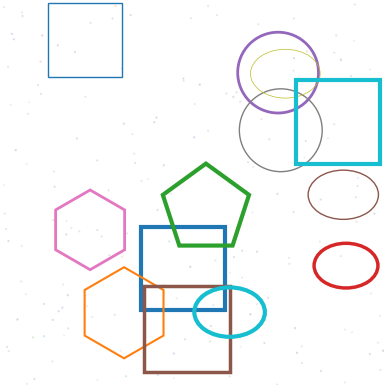[{"shape": "square", "thickness": 1, "radius": 0.48, "center": [0.221, 0.897]}, {"shape": "square", "thickness": 3, "radius": 0.54, "center": [0.475, 0.303]}, {"shape": "hexagon", "thickness": 1.5, "radius": 0.59, "center": [0.322, 0.188]}, {"shape": "pentagon", "thickness": 3, "radius": 0.59, "center": [0.535, 0.457]}, {"shape": "oval", "thickness": 2.5, "radius": 0.41, "center": [0.899, 0.31]}, {"shape": "circle", "thickness": 2, "radius": 0.52, "center": [0.722, 0.811]}, {"shape": "oval", "thickness": 1, "radius": 0.46, "center": [0.892, 0.494]}, {"shape": "square", "thickness": 2.5, "radius": 0.56, "center": [0.486, 0.144]}, {"shape": "hexagon", "thickness": 2, "radius": 0.52, "center": [0.234, 0.403]}, {"shape": "circle", "thickness": 1, "radius": 0.54, "center": [0.729, 0.662]}, {"shape": "oval", "thickness": 0.5, "radius": 0.45, "center": [0.741, 0.809]}, {"shape": "square", "thickness": 3, "radius": 0.55, "center": [0.877, 0.684]}, {"shape": "oval", "thickness": 3, "radius": 0.46, "center": [0.596, 0.189]}]